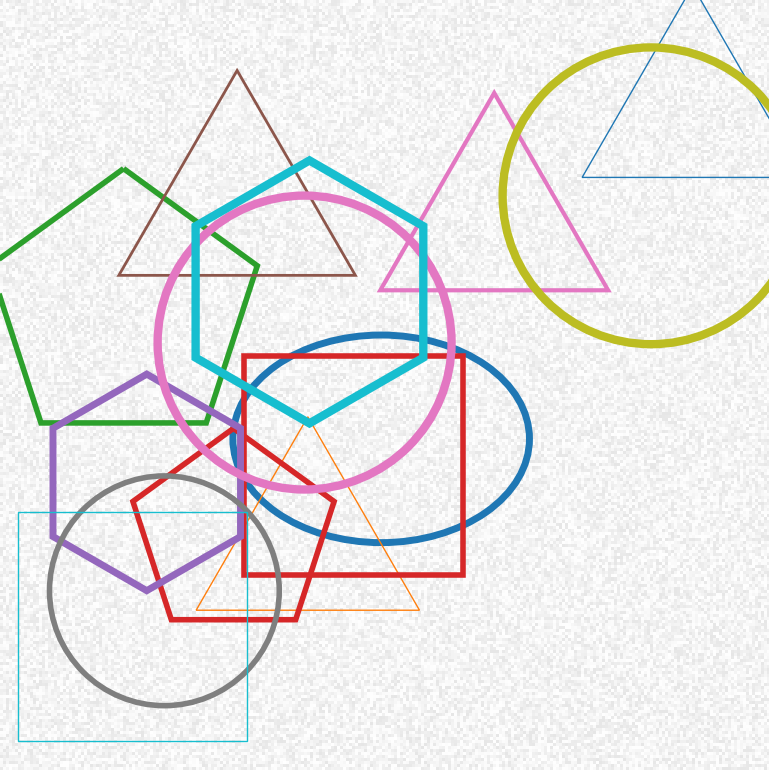[{"shape": "oval", "thickness": 2.5, "radius": 0.96, "center": [0.495, 0.43]}, {"shape": "triangle", "thickness": 0.5, "radius": 0.83, "center": [0.9, 0.852]}, {"shape": "triangle", "thickness": 0.5, "radius": 0.84, "center": [0.4, 0.291]}, {"shape": "pentagon", "thickness": 2, "radius": 0.91, "center": [0.161, 0.598]}, {"shape": "square", "thickness": 2, "radius": 0.71, "center": [0.46, 0.396]}, {"shape": "pentagon", "thickness": 2, "radius": 0.69, "center": [0.303, 0.306]}, {"shape": "hexagon", "thickness": 2.5, "radius": 0.7, "center": [0.191, 0.373]}, {"shape": "triangle", "thickness": 1, "radius": 0.89, "center": [0.308, 0.731]}, {"shape": "triangle", "thickness": 1.5, "radius": 0.85, "center": [0.642, 0.708]}, {"shape": "circle", "thickness": 3, "radius": 0.95, "center": [0.396, 0.555]}, {"shape": "circle", "thickness": 2, "radius": 0.75, "center": [0.213, 0.233]}, {"shape": "circle", "thickness": 3, "radius": 0.96, "center": [0.845, 0.746]}, {"shape": "square", "thickness": 0.5, "radius": 0.74, "center": [0.172, 0.186]}, {"shape": "hexagon", "thickness": 3, "radius": 0.85, "center": [0.402, 0.621]}]